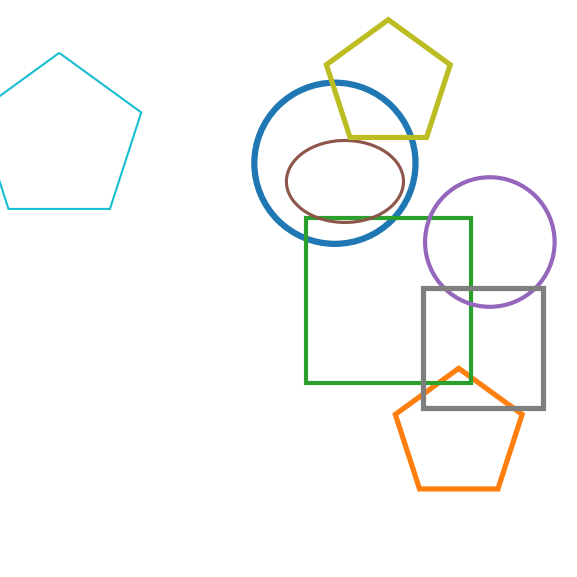[{"shape": "circle", "thickness": 3, "radius": 0.7, "center": [0.58, 0.716]}, {"shape": "pentagon", "thickness": 2.5, "radius": 0.58, "center": [0.794, 0.246]}, {"shape": "square", "thickness": 2, "radius": 0.71, "center": [0.673, 0.479]}, {"shape": "circle", "thickness": 2, "radius": 0.56, "center": [0.848, 0.58]}, {"shape": "oval", "thickness": 1.5, "radius": 0.51, "center": [0.597, 0.685]}, {"shape": "square", "thickness": 2.5, "radius": 0.52, "center": [0.836, 0.397]}, {"shape": "pentagon", "thickness": 2.5, "radius": 0.56, "center": [0.672, 0.852]}, {"shape": "pentagon", "thickness": 1, "radius": 0.75, "center": [0.103, 0.758]}]